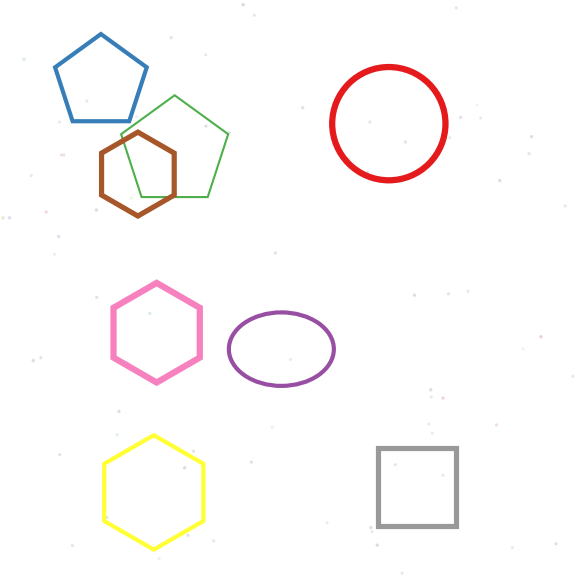[{"shape": "circle", "thickness": 3, "radius": 0.49, "center": [0.673, 0.785]}, {"shape": "pentagon", "thickness": 2, "radius": 0.42, "center": [0.175, 0.857]}, {"shape": "pentagon", "thickness": 1, "radius": 0.49, "center": [0.302, 0.737]}, {"shape": "oval", "thickness": 2, "radius": 0.45, "center": [0.487, 0.395]}, {"shape": "hexagon", "thickness": 2, "radius": 0.5, "center": [0.266, 0.146]}, {"shape": "hexagon", "thickness": 2.5, "radius": 0.36, "center": [0.239, 0.698]}, {"shape": "hexagon", "thickness": 3, "radius": 0.43, "center": [0.271, 0.423]}, {"shape": "square", "thickness": 2.5, "radius": 0.34, "center": [0.722, 0.156]}]